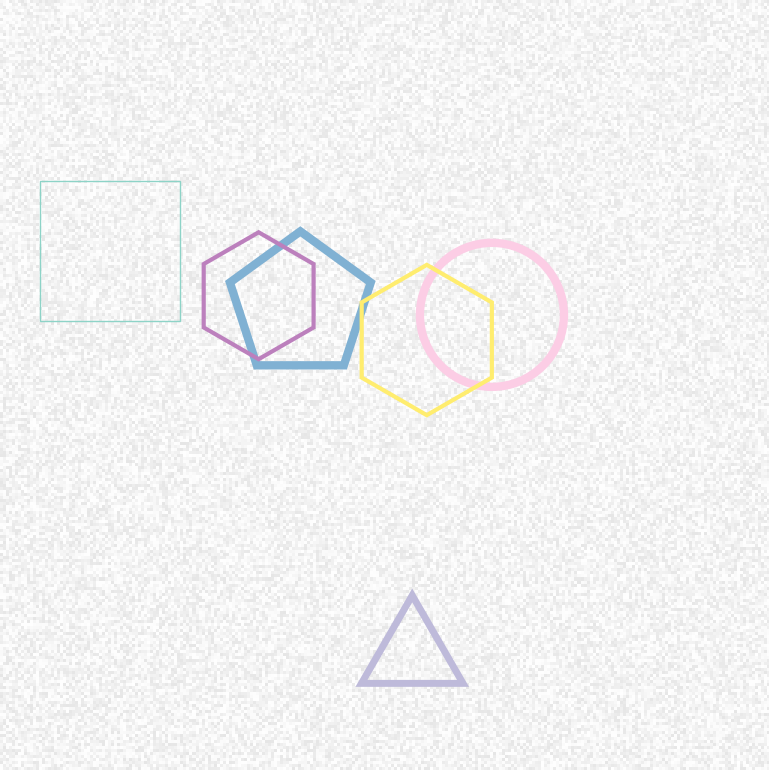[{"shape": "square", "thickness": 0.5, "radius": 0.45, "center": [0.143, 0.675]}, {"shape": "triangle", "thickness": 2.5, "radius": 0.38, "center": [0.535, 0.151]}, {"shape": "pentagon", "thickness": 3, "radius": 0.48, "center": [0.39, 0.603]}, {"shape": "circle", "thickness": 3, "radius": 0.47, "center": [0.639, 0.591]}, {"shape": "hexagon", "thickness": 1.5, "radius": 0.41, "center": [0.336, 0.616]}, {"shape": "hexagon", "thickness": 1.5, "radius": 0.49, "center": [0.554, 0.558]}]